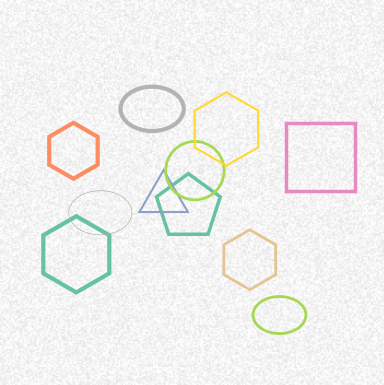[{"shape": "hexagon", "thickness": 3, "radius": 0.49, "center": [0.198, 0.339]}, {"shape": "pentagon", "thickness": 2.5, "radius": 0.44, "center": [0.489, 0.462]}, {"shape": "hexagon", "thickness": 3, "radius": 0.36, "center": [0.191, 0.608]}, {"shape": "triangle", "thickness": 1.5, "radius": 0.36, "center": [0.425, 0.486]}, {"shape": "square", "thickness": 2.5, "radius": 0.45, "center": [0.833, 0.592]}, {"shape": "oval", "thickness": 2, "radius": 0.34, "center": [0.726, 0.182]}, {"shape": "circle", "thickness": 2, "radius": 0.38, "center": [0.506, 0.557]}, {"shape": "hexagon", "thickness": 1.5, "radius": 0.48, "center": [0.588, 0.665]}, {"shape": "hexagon", "thickness": 2, "radius": 0.39, "center": [0.649, 0.325]}, {"shape": "oval", "thickness": 3, "radius": 0.41, "center": [0.395, 0.717]}, {"shape": "oval", "thickness": 0.5, "radius": 0.41, "center": [0.261, 0.447]}]